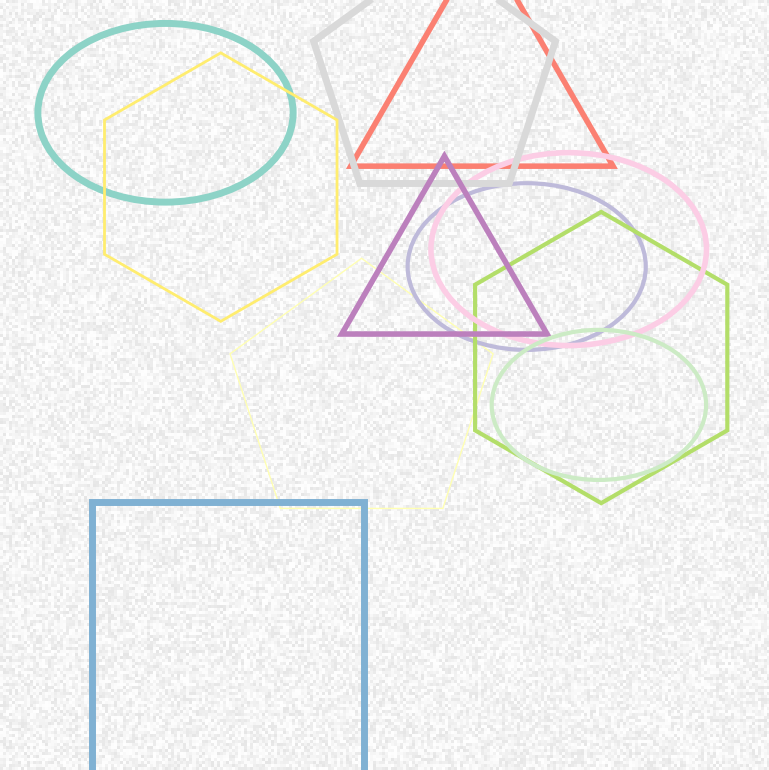[{"shape": "oval", "thickness": 2.5, "radius": 0.83, "center": [0.215, 0.854]}, {"shape": "pentagon", "thickness": 0.5, "radius": 0.9, "center": [0.47, 0.485]}, {"shape": "oval", "thickness": 1.5, "radius": 0.77, "center": [0.684, 0.654]}, {"shape": "triangle", "thickness": 2, "radius": 0.98, "center": [0.626, 0.883]}, {"shape": "square", "thickness": 2.5, "radius": 0.88, "center": [0.296, 0.171]}, {"shape": "hexagon", "thickness": 1.5, "radius": 0.95, "center": [0.781, 0.536]}, {"shape": "oval", "thickness": 2, "radius": 0.89, "center": [0.739, 0.676]}, {"shape": "pentagon", "thickness": 2.5, "radius": 0.83, "center": [0.564, 0.895]}, {"shape": "triangle", "thickness": 2, "radius": 0.77, "center": [0.577, 0.643]}, {"shape": "oval", "thickness": 1.5, "radius": 0.7, "center": [0.778, 0.474]}, {"shape": "hexagon", "thickness": 1, "radius": 0.87, "center": [0.287, 0.757]}]